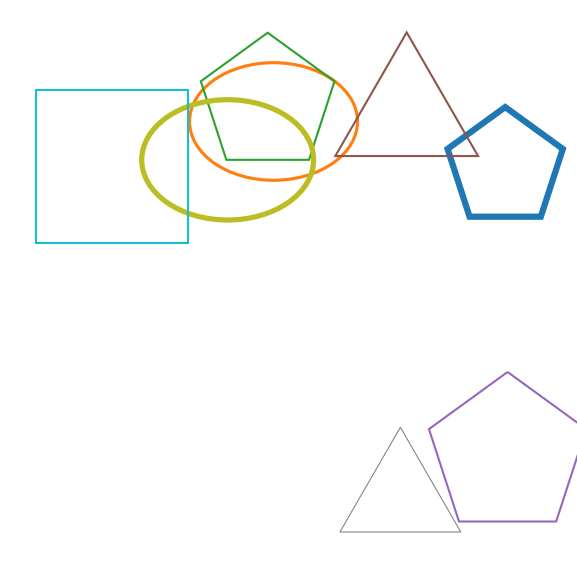[{"shape": "pentagon", "thickness": 3, "radius": 0.52, "center": [0.875, 0.709]}, {"shape": "oval", "thickness": 1.5, "radius": 0.73, "center": [0.474, 0.789]}, {"shape": "pentagon", "thickness": 1, "radius": 0.61, "center": [0.463, 0.821]}, {"shape": "pentagon", "thickness": 1, "radius": 0.72, "center": [0.879, 0.212]}, {"shape": "triangle", "thickness": 1, "radius": 0.71, "center": [0.704, 0.8]}, {"shape": "triangle", "thickness": 0.5, "radius": 0.6, "center": [0.693, 0.138]}, {"shape": "oval", "thickness": 2.5, "radius": 0.74, "center": [0.394, 0.722]}, {"shape": "square", "thickness": 1, "radius": 0.66, "center": [0.194, 0.711]}]